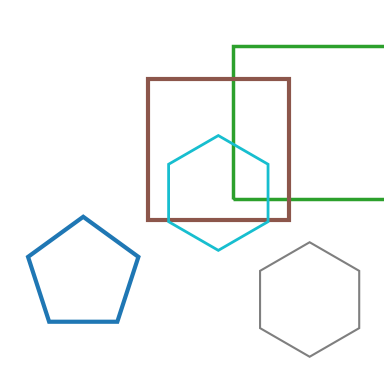[{"shape": "pentagon", "thickness": 3, "radius": 0.75, "center": [0.216, 0.286]}, {"shape": "square", "thickness": 2.5, "radius": 0.99, "center": [0.804, 0.683]}, {"shape": "square", "thickness": 3, "radius": 0.91, "center": [0.568, 0.612]}, {"shape": "hexagon", "thickness": 1.5, "radius": 0.74, "center": [0.804, 0.222]}, {"shape": "hexagon", "thickness": 2, "radius": 0.75, "center": [0.567, 0.499]}]